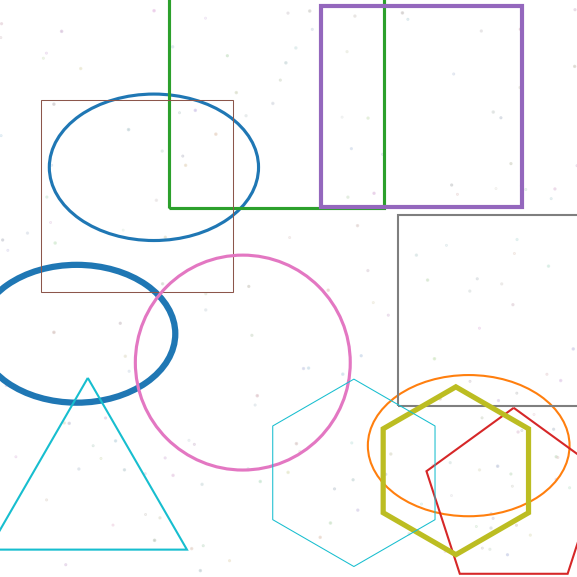[{"shape": "oval", "thickness": 1.5, "radius": 0.91, "center": [0.267, 0.709]}, {"shape": "oval", "thickness": 3, "radius": 0.85, "center": [0.133, 0.421]}, {"shape": "oval", "thickness": 1, "radius": 0.87, "center": [0.812, 0.227]}, {"shape": "square", "thickness": 1.5, "radius": 0.93, "center": [0.478, 0.825]}, {"shape": "pentagon", "thickness": 1, "radius": 0.79, "center": [0.89, 0.134]}, {"shape": "square", "thickness": 2, "radius": 0.87, "center": [0.729, 0.814]}, {"shape": "square", "thickness": 0.5, "radius": 0.83, "center": [0.238, 0.66]}, {"shape": "circle", "thickness": 1.5, "radius": 0.93, "center": [0.42, 0.371]}, {"shape": "square", "thickness": 1, "radius": 0.83, "center": [0.854, 0.461]}, {"shape": "hexagon", "thickness": 2.5, "radius": 0.73, "center": [0.789, 0.184]}, {"shape": "hexagon", "thickness": 0.5, "radius": 0.81, "center": [0.613, 0.18]}, {"shape": "triangle", "thickness": 1, "radius": 0.99, "center": [0.152, 0.147]}]